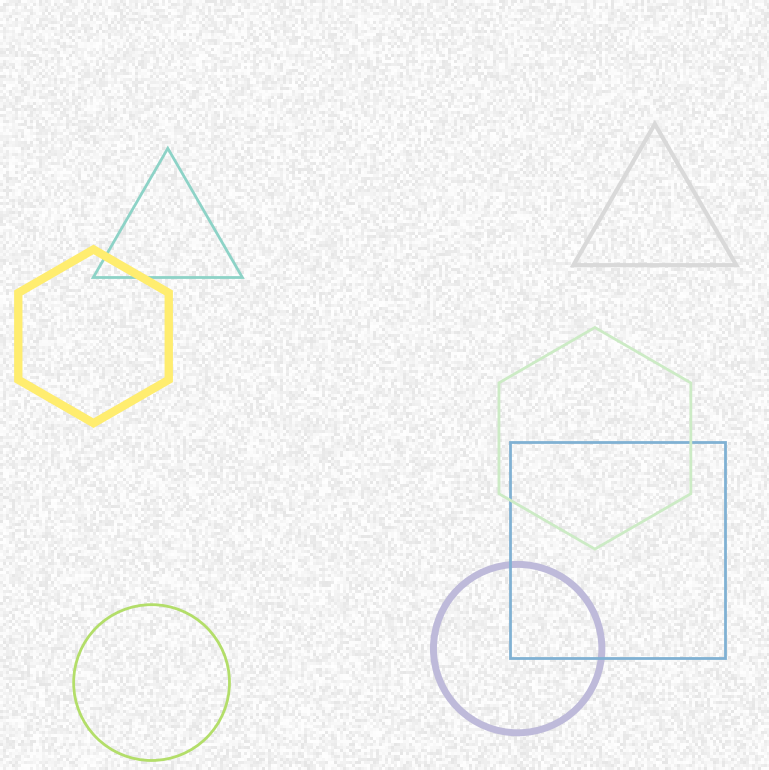[{"shape": "triangle", "thickness": 1, "radius": 0.56, "center": [0.218, 0.696]}, {"shape": "circle", "thickness": 2.5, "radius": 0.55, "center": [0.672, 0.158]}, {"shape": "square", "thickness": 1, "radius": 0.7, "center": [0.802, 0.286]}, {"shape": "circle", "thickness": 1, "radius": 0.51, "center": [0.197, 0.114]}, {"shape": "triangle", "thickness": 1.5, "radius": 0.61, "center": [0.85, 0.717]}, {"shape": "hexagon", "thickness": 1, "radius": 0.72, "center": [0.773, 0.431]}, {"shape": "hexagon", "thickness": 3, "radius": 0.56, "center": [0.121, 0.563]}]